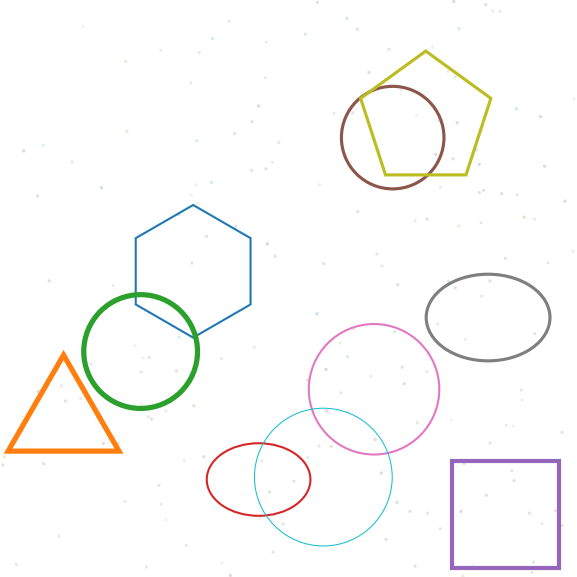[{"shape": "hexagon", "thickness": 1, "radius": 0.57, "center": [0.334, 0.529]}, {"shape": "triangle", "thickness": 2.5, "radius": 0.55, "center": [0.11, 0.273]}, {"shape": "circle", "thickness": 2.5, "radius": 0.49, "center": [0.244, 0.39]}, {"shape": "oval", "thickness": 1, "radius": 0.45, "center": [0.448, 0.169]}, {"shape": "square", "thickness": 2, "radius": 0.46, "center": [0.875, 0.108]}, {"shape": "circle", "thickness": 1.5, "radius": 0.44, "center": [0.68, 0.761]}, {"shape": "circle", "thickness": 1, "radius": 0.56, "center": [0.648, 0.325]}, {"shape": "oval", "thickness": 1.5, "radius": 0.54, "center": [0.845, 0.449]}, {"shape": "pentagon", "thickness": 1.5, "radius": 0.59, "center": [0.737, 0.792]}, {"shape": "circle", "thickness": 0.5, "radius": 0.6, "center": [0.56, 0.173]}]